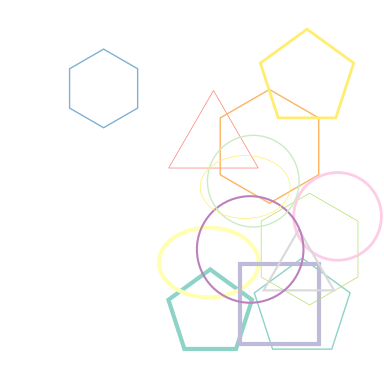[{"shape": "pentagon", "thickness": 1, "radius": 0.65, "center": [0.785, 0.199]}, {"shape": "pentagon", "thickness": 3, "radius": 0.57, "center": [0.546, 0.186]}, {"shape": "oval", "thickness": 3, "radius": 0.65, "center": [0.542, 0.318]}, {"shape": "square", "thickness": 3, "radius": 0.52, "center": [0.726, 0.21]}, {"shape": "triangle", "thickness": 0.5, "radius": 0.67, "center": [0.554, 0.631]}, {"shape": "hexagon", "thickness": 1, "radius": 0.51, "center": [0.269, 0.77]}, {"shape": "hexagon", "thickness": 1, "radius": 0.74, "center": [0.7, 0.62]}, {"shape": "hexagon", "thickness": 0.5, "radius": 0.73, "center": [0.804, 0.353]}, {"shape": "circle", "thickness": 2, "radius": 0.57, "center": [0.877, 0.438]}, {"shape": "triangle", "thickness": 1.5, "radius": 0.53, "center": [0.776, 0.299]}, {"shape": "circle", "thickness": 1.5, "radius": 0.69, "center": [0.65, 0.352]}, {"shape": "circle", "thickness": 1, "radius": 0.6, "center": [0.658, 0.529]}, {"shape": "oval", "thickness": 0.5, "radius": 0.58, "center": [0.637, 0.514]}, {"shape": "pentagon", "thickness": 2, "radius": 0.64, "center": [0.797, 0.797]}]